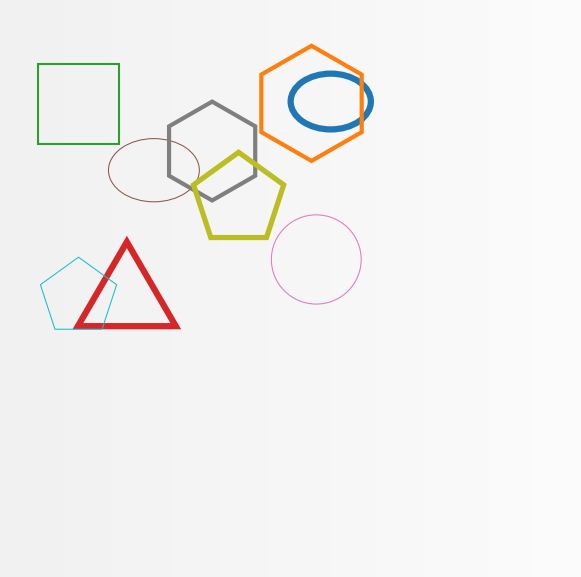[{"shape": "oval", "thickness": 3, "radius": 0.34, "center": [0.569, 0.823]}, {"shape": "hexagon", "thickness": 2, "radius": 0.5, "center": [0.536, 0.82]}, {"shape": "square", "thickness": 1, "radius": 0.35, "center": [0.136, 0.819]}, {"shape": "triangle", "thickness": 3, "radius": 0.49, "center": [0.218, 0.483]}, {"shape": "oval", "thickness": 0.5, "radius": 0.39, "center": [0.265, 0.704]}, {"shape": "circle", "thickness": 0.5, "radius": 0.39, "center": [0.544, 0.55]}, {"shape": "hexagon", "thickness": 2, "radius": 0.43, "center": [0.365, 0.738]}, {"shape": "pentagon", "thickness": 2.5, "radius": 0.41, "center": [0.411, 0.654]}, {"shape": "pentagon", "thickness": 0.5, "radius": 0.34, "center": [0.135, 0.485]}]